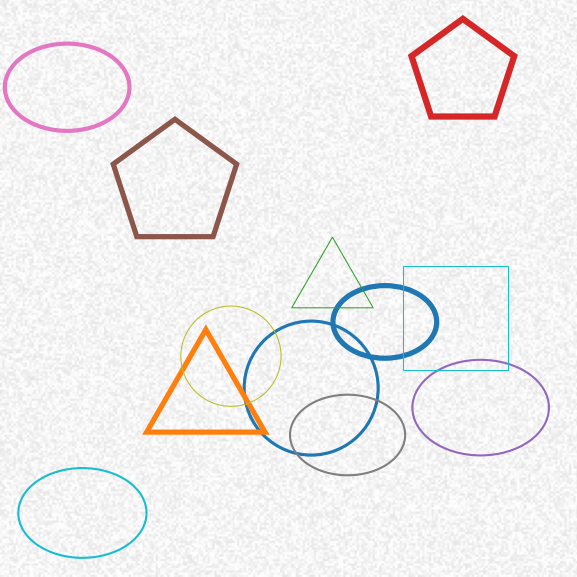[{"shape": "oval", "thickness": 2.5, "radius": 0.45, "center": [0.666, 0.442]}, {"shape": "circle", "thickness": 1.5, "radius": 0.58, "center": [0.539, 0.327]}, {"shape": "triangle", "thickness": 2.5, "radius": 0.59, "center": [0.356, 0.31]}, {"shape": "triangle", "thickness": 0.5, "radius": 0.41, "center": [0.576, 0.507]}, {"shape": "pentagon", "thickness": 3, "radius": 0.47, "center": [0.801, 0.873]}, {"shape": "oval", "thickness": 1, "radius": 0.59, "center": [0.832, 0.293]}, {"shape": "pentagon", "thickness": 2.5, "radius": 0.56, "center": [0.303, 0.68]}, {"shape": "oval", "thickness": 2, "radius": 0.54, "center": [0.116, 0.848]}, {"shape": "oval", "thickness": 1, "radius": 0.5, "center": [0.602, 0.246]}, {"shape": "circle", "thickness": 0.5, "radius": 0.43, "center": [0.4, 0.382]}, {"shape": "oval", "thickness": 1, "radius": 0.56, "center": [0.143, 0.111]}, {"shape": "square", "thickness": 0.5, "radius": 0.45, "center": [0.788, 0.448]}]